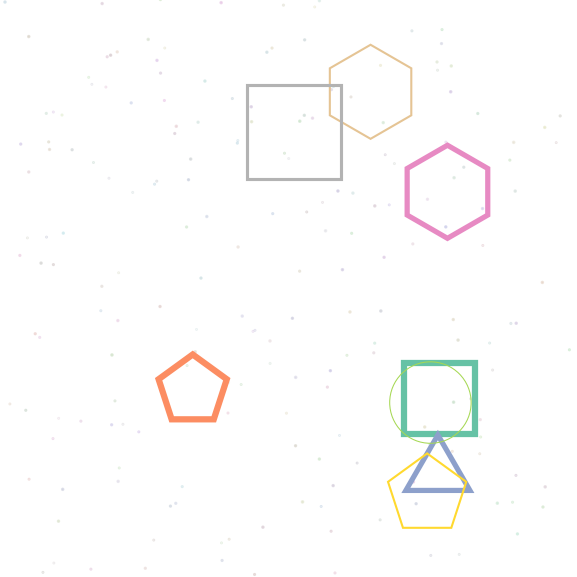[{"shape": "square", "thickness": 3, "radius": 0.31, "center": [0.761, 0.309]}, {"shape": "pentagon", "thickness": 3, "radius": 0.31, "center": [0.334, 0.323]}, {"shape": "triangle", "thickness": 2.5, "radius": 0.32, "center": [0.758, 0.182]}, {"shape": "hexagon", "thickness": 2.5, "radius": 0.4, "center": [0.775, 0.667]}, {"shape": "circle", "thickness": 0.5, "radius": 0.35, "center": [0.745, 0.302]}, {"shape": "pentagon", "thickness": 1, "radius": 0.36, "center": [0.74, 0.143]}, {"shape": "hexagon", "thickness": 1, "radius": 0.41, "center": [0.642, 0.84]}, {"shape": "square", "thickness": 1.5, "radius": 0.41, "center": [0.51, 0.771]}]